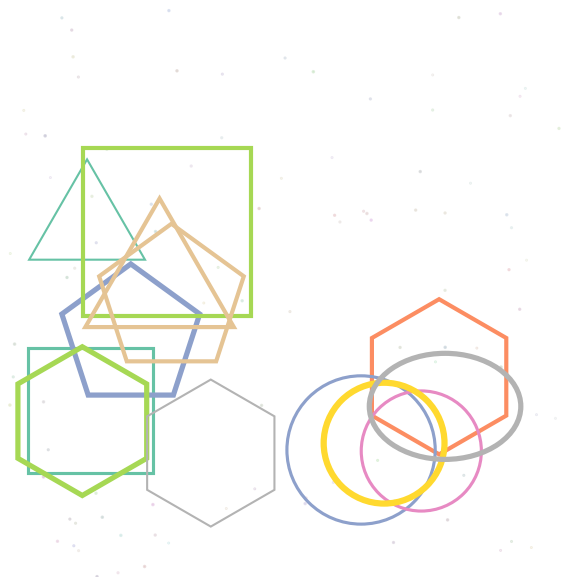[{"shape": "triangle", "thickness": 1, "radius": 0.58, "center": [0.151, 0.607]}, {"shape": "square", "thickness": 1.5, "radius": 0.54, "center": [0.157, 0.288]}, {"shape": "hexagon", "thickness": 2, "radius": 0.67, "center": [0.76, 0.347]}, {"shape": "circle", "thickness": 1.5, "radius": 0.64, "center": [0.625, 0.22]}, {"shape": "pentagon", "thickness": 2.5, "radius": 0.63, "center": [0.226, 0.417]}, {"shape": "circle", "thickness": 1.5, "radius": 0.52, "center": [0.73, 0.218]}, {"shape": "square", "thickness": 2, "radius": 0.73, "center": [0.29, 0.598]}, {"shape": "hexagon", "thickness": 2.5, "radius": 0.64, "center": [0.143, 0.27]}, {"shape": "circle", "thickness": 3, "radius": 0.52, "center": [0.665, 0.232]}, {"shape": "pentagon", "thickness": 2, "radius": 0.66, "center": [0.297, 0.48]}, {"shape": "triangle", "thickness": 2, "radius": 0.74, "center": [0.276, 0.507]}, {"shape": "oval", "thickness": 2.5, "radius": 0.66, "center": [0.771, 0.295]}, {"shape": "hexagon", "thickness": 1, "radius": 0.64, "center": [0.365, 0.215]}]